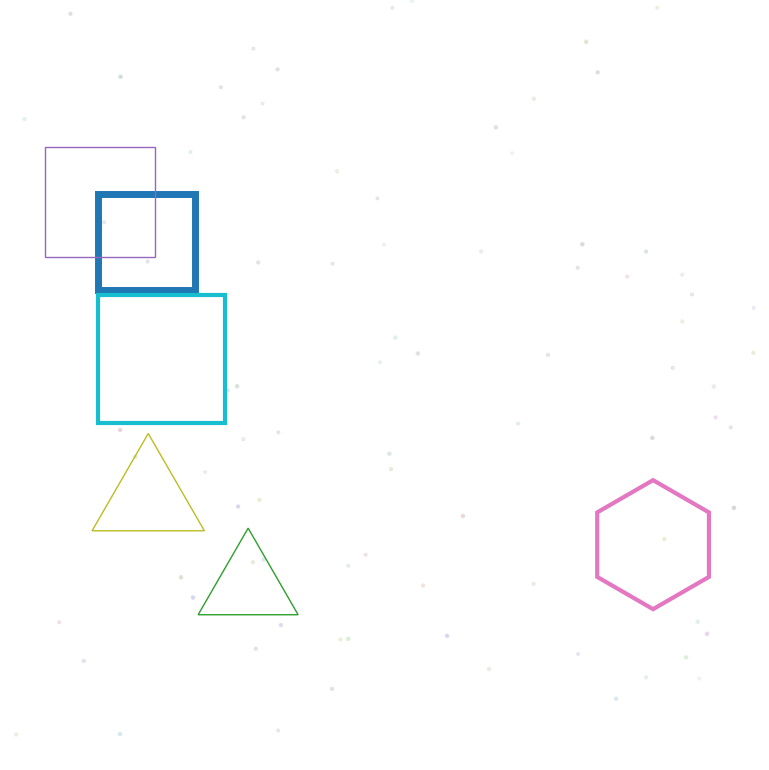[{"shape": "square", "thickness": 2.5, "radius": 0.31, "center": [0.19, 0.686]}, {"shape": "triangle", "thickness": 0.5, "radius": 0.37, "center": [0.322, 0.239]}, {"shape": "square", "thickness": 0.5, "radius": 0.36, "center": [0.129, 0.738]}, {"shape": "hexagon", "thickness": 1.5, "radius": 0.42, "center": [0.848, 0.293]}, {"shape": "triangle", "thickness": 0.5, "radius": 0.42, "center": [0.193, 0.353]}, {"shape": "square", "thickness": 1.5, "radius": 0.41, "center": [0.21, 0.534]}]